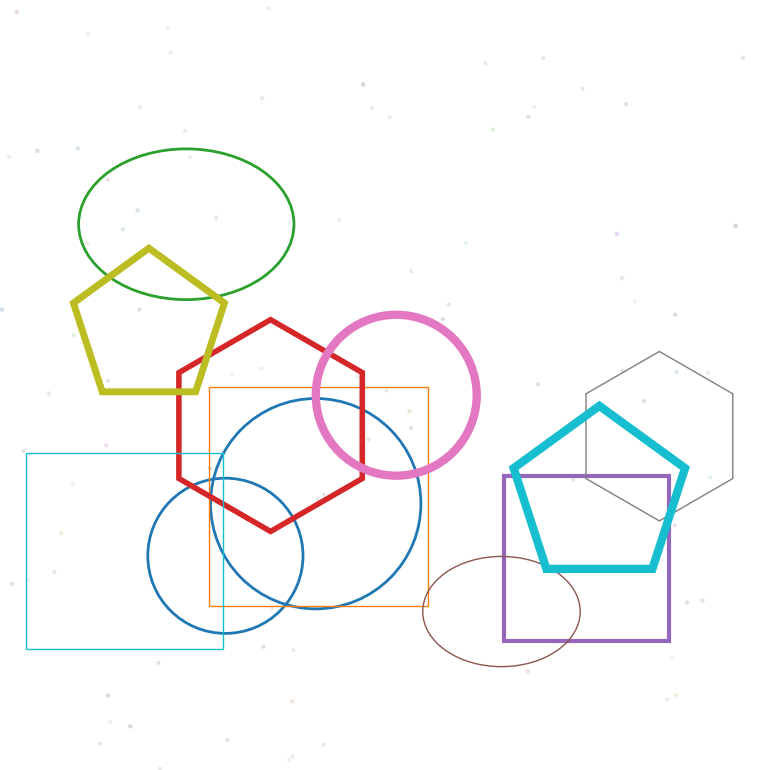[{"shape": "circle", "thickness": 1, "radius": 0.68, "center": [0.41, 0.346]}, {"shape": "circle", "thickness": 1, "radius": 0.5, "center": [0.293, 0.278]}, {"shape": "square", "thickness": 0.5, "radius": 0.71, "center": [0.414, 0.355]}, {"shape": "oval", "thickness": 1, "radius": 0.7, "center": [0.242, 0.709]}, {"shape": "hexagon", "thickness": 2, "radius": 0.69, "center": [0.351, 0.447]}, {"shape": "square", "thickness": 1.5, "radius": 0.54, "center": [0.762, 0.275]}, {"shape": "oval", "thickness": 0.5, "radius": 0.51, "center": [0.651, 0.206]}, {"shape": "circle", "thickness": 3, "radius": 0.52, "center": [0.515, 0.487]}, {"shape": "hexagon", "thickness": 0.5, "radius": 0.55, "center": [0.856, 0.434]}, {"shape": "pentagon", "thickness": 2.5, "radius": 0.52, "center": [0.193, 0.575]}, {"shape": "square", "thickness": 0.5, "radius": 0.64, "center": [0.162, 0.285]}, {"shape": "pentagon", "thickness": 3, "radius": 0.59, "center": [0.778, 0.356]}]